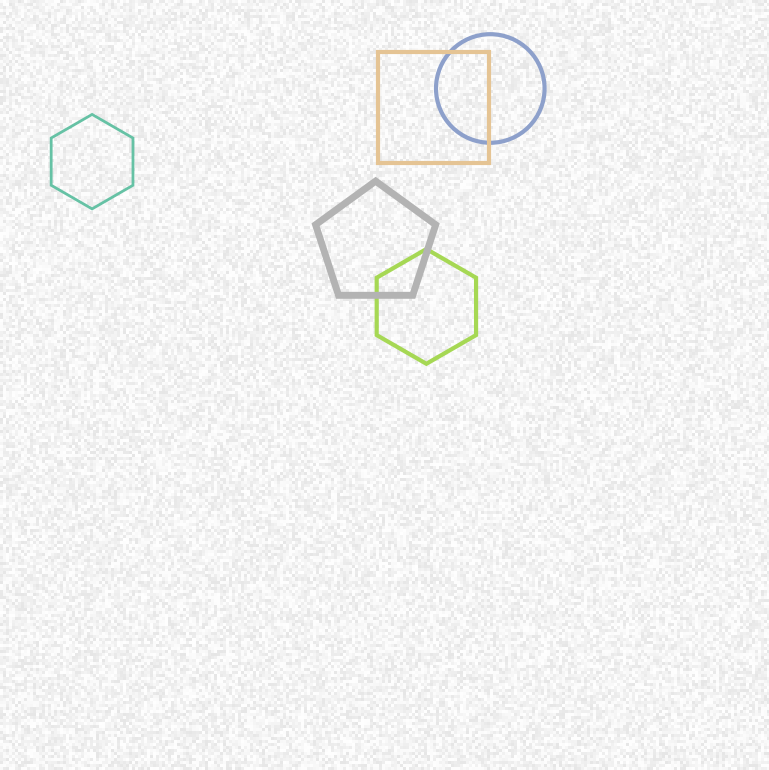[{"shape": "hexagon", "thickness": 1, "radius": 0.31, "center": [0.12, 0.79]}, {"shape": "circle", "thickness": 1.5, "radius": 0.35, "center": [0.637, 0.885]}, {"shape": "hexagon", "thickness": 1.5, "radius": 0.37, "center": [0.554, 0.602]}, {"shape": "square", "thickness": 1.5, "radius": 0.36, "center": [0.563, 0.861]}, {"shape": "pentagon", "thickness": 2.5, "radius": 0.41, "center": [0.488, 0.683]}]